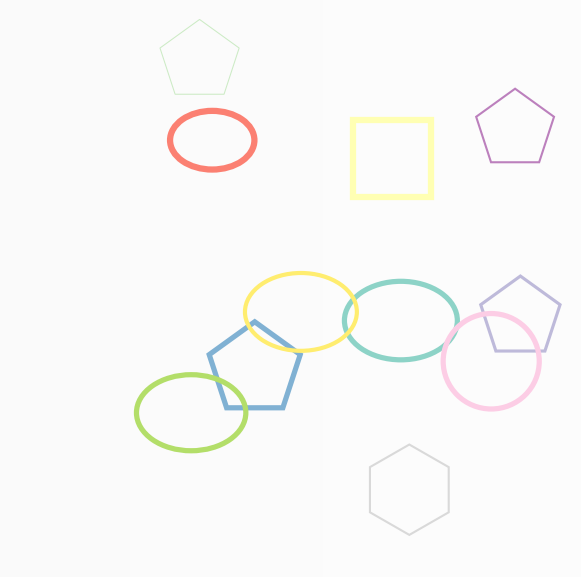[{"shape": "oval", "thickness": 2.5, "radius": 0.49, "center": [0.69, 0.444]}, {"shape": "square", "thickness": 3, "radius": 0.33, "center": [0.675, 0.724]}, {"shape": "pentagon", "thickness": 1.5, "radius": 0.36, "center": [0.895, 0.449]}, {"shape": "oval", "thickness": 3, "radius": 0.36, "center": [0.365, 0.756]}, {"shape": "pentagon", "thickness": 2.5, "radius": 0.41, "center": [0.438, 0.36]}, {"shape": "oval", "thickness": 2.5, "radius": 0.47, "center": [0.329, 0.284]}, {"shape": "circle", "thickness": 2.5, "radius": 0.41, "center": [0.845, 0.374]}, {"shape": "hexagon", "thickness": 1, "radius": 0.39, "center": [0.704, 0.151]}, {"shape": "pentagon", "thickness": 1, "radius": 0.35, "center": [0.886, 0.775]}, {"shape": "pentagon", "thickness": 0.5, "radius": 0.36, "center": [0.343, 0.894]}, {"shape": "oval", "thickness": 2, "radius": 0.48, "center": [0.518, 0.459]}]